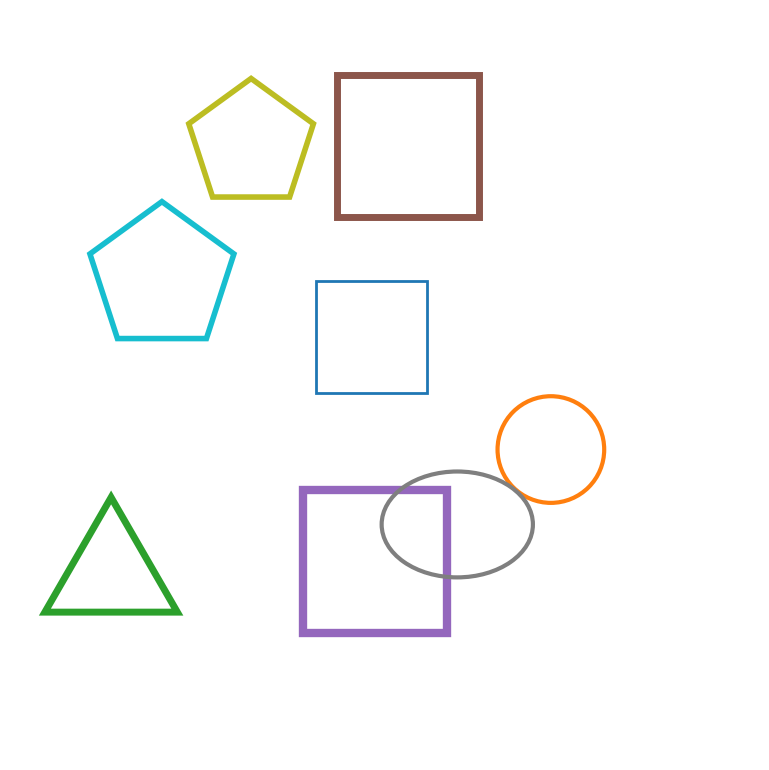[{"shape": "square", "thickness": 1, "radius": 0.36, "center": [0.483, 0.562]}, {"shape": "circle", "thickness": 1.5, "radius": 0.35, "center": [0.715, 0.416]}, {"shape": "triangle", "thickness": 2.5, "radius": 0.5, "center": [0.144, 0.255]}, {"shape": "square", "thickness": 3, "radius": 0.47, "center": [0.487, 0.271]}, {"shape": "square", "thickness": 2.5, "radius": 0.46, "center": [0.53, 0.81]}, {"shape": "oval", "thickness": 1.5, "radius": 0.49, "center": [0.594, 0.319]}, {"shape": "pentagon", "thickness": 2, "radius": 0.43, "center": [0.326, 0.813]}, {"shape": "pentagon", "thickness": 2, "radius": 0.49, "center": [0.21, 0.64]}]